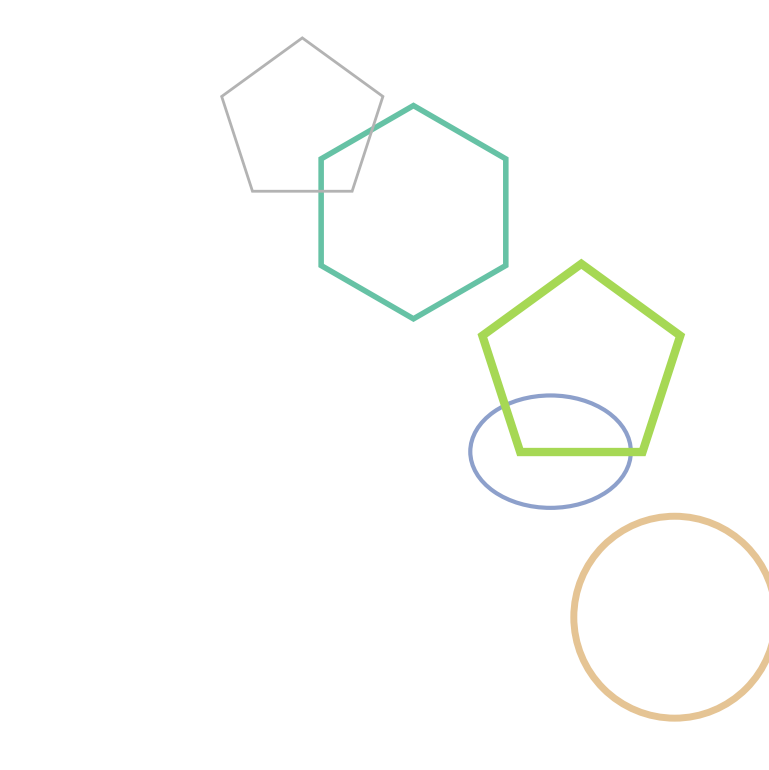[{"shape": "hexagon", "thickness": 2, "radius": 0.69, "center": [0.537, 0.724]}, {"shape": "oval", "thickness": 1.5, "radius": 0.52, "center": [0.715, 0.413]}, {"shape": "pentagon", "thickness": 3, "radius": 0.68, "center": [0.755, 0.522]}, {"shape": "circle", "thickness": 2.5, "radius": 0.66, "center": [0.876, 0.198]}, {"shape": "pentagon", "thickness": 1, "radius": 0.55, "center": [0.393, 0.841]}]